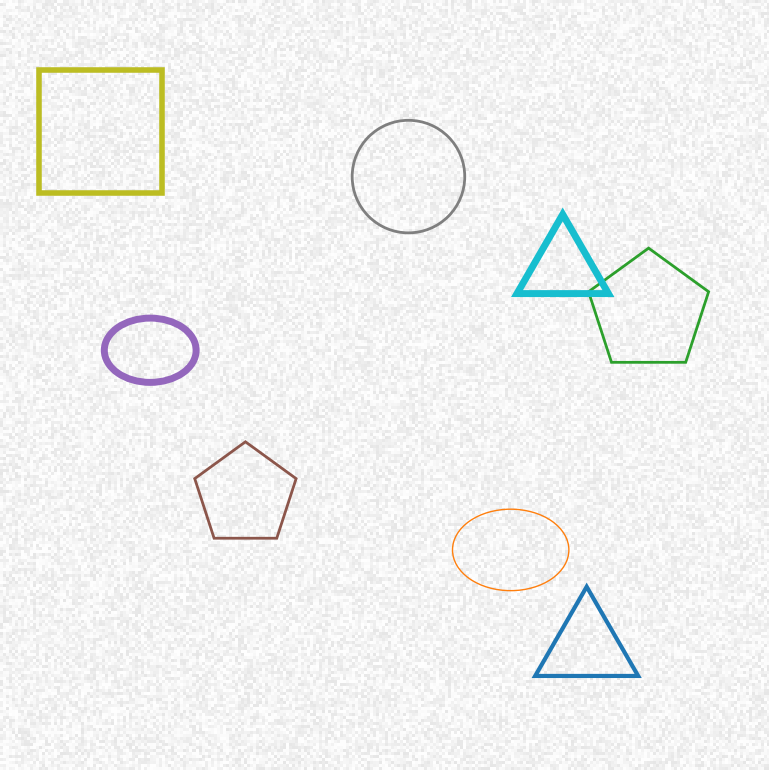[{"shape": "triangle", "thickness": 1.5, "radius": 0.39, "center": [0.762, 0.161]}, {"shape": "oval", "thickness": 0.5, "radius": 0.38, "center": [0.663, 0.286]}, {"shape": "pentagon", "thickness": 1, "radius": 0.41, "center": [0.842, 0.596]}, {"shape": "oval", "thickness": 2.5, "radius": 0.3, "center": [0.195, 0.545]}, {"shape": "pentagon", "thickness": 1, "radius": 0.35, "center": [0.319, 0.357]}, {"shape": "circle", "thickness": 1, "radius": 0.37, "center": [0.53, 0.771]}, {"shape": "square", "thickness": 2, "radius": 0.4, "center": [0.131, 0.829]}, {"shape": "triangle", "thickness": 2.5, "radius": 0.34, "center": [0.731, 0.653]}]